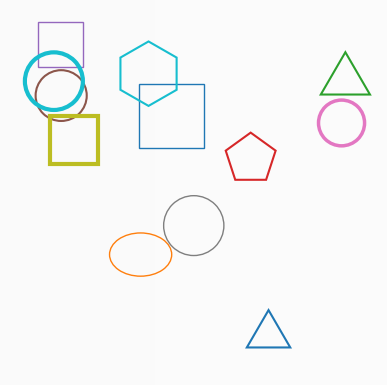[{"shape": "triangle", "thickness": 1.5, "radius": 0.32, "center": [0.693, 0.13]}, {"shape": "square", "thickness": 1, "radius": 0.42, "center": [0.442, 0.699]}, {"shape": "oval", "thickness": 1, "radius": 0.4, "center": [0.363, 0.339]}, {"shape": "triangle", "thickness": 1.5, "radius": 0.37, "center": [0.891, 0.791]}, {"shape": "pentagon", "thickness": 1.5, "radius": 0.34, "center": [0.647, 0.588]}, {"shape": "square", "thickness": 1, "radius": 0.29, "center": [0.156, 0.885]}, {"shape": "circle", "thickness": 1.5, "radius": 0.33, "center": [0.158, 0.752]}, {"shape": "circle", "thickness": 2.5, "radius": 0.3, "center": [0.881, 0.681]}, {"shape": "circle", "thickness": 1, "radius": 0.39, "center": [0.5, 0.414]}, {"shape": "square", "thickness": 3, "radius": 0.31, "center": [0.19, 0.636]}, {"shape": "circle", "thickness": 3, "radius": 0.37, "center": [0.139, 0.789]}, {"shape": "hexagon", "thickness": 1.5, "radius": 0.42, "center": [0.383, 0.809]}]